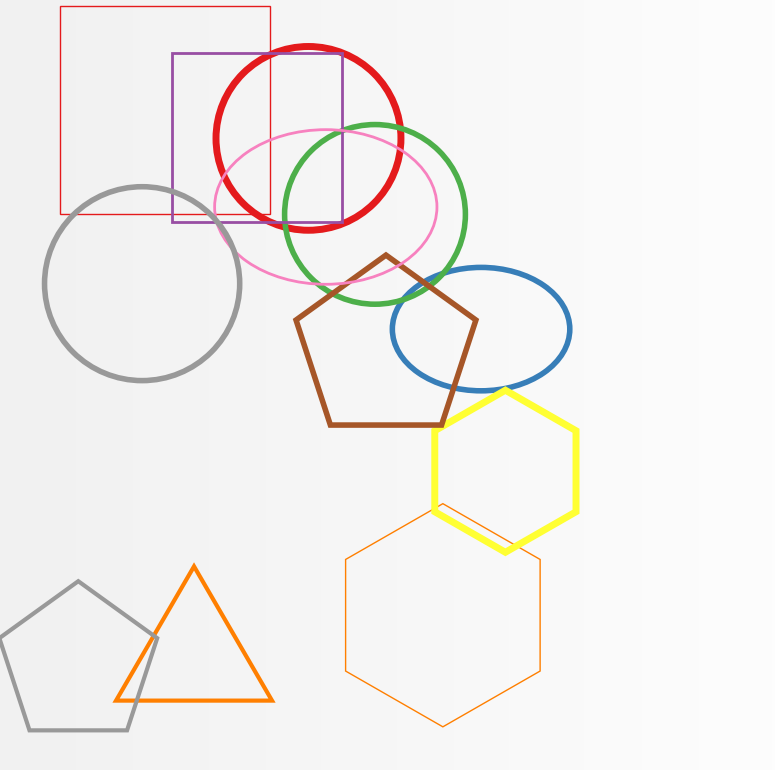[{"shape": "square", "thickness": 0.5, "radius": 0.68, "center": [0.213, 0.857]}, {"shape": "circle", "thickness": 2.5, "radius": 0.6, "center": [0.398, 0.82]}, {"shape": "oval", "thickness": 2, "radius": 0.57, "center": [0.621, 0.573]}, {"shape": "circle", "thickness": 2, "radius": 0.58, "center": [0.484, 0.722]}, {"shape": "square", "thickness": 1, "radius": 0.55, "center": [0.332, 0.821]}, {"shape": "triangle", "thickness": 1.5, "radius": 0.58, "center": [0.25, 0.148]}, {"shape": "hexagon", "thickness": 0.5, "radius": 0.72, "center": [0.571, 0.201]}, {"shape": "hexagon", "thickness": 2.5, "radius": 0.53, "center": [0.652, 0.388]}, {"shape": "pentagon", "thickness": 2, "radius": 0.61, "center": [0.498, 0.547]}, {"shape": "oval", "thickness": 1, "radius": 0.72, "center": [0.42, 0.731]}, {"shape": "circle", "thickness": 2, "radius": 0.63, "center": [0.183, 0.632]}, {"shape": "pentagon", "thickness": 1.5, "radius": 0.54, "center": [0.101, 0.138]}]